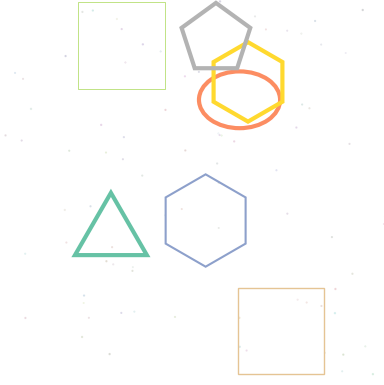[{"shape": "triangle", "thickness": 3, "radius": 0.54, "center": [0.288, 0.391]}, {"shape": "oval", "thickness": 3, "radius": 0.53, "center": [0.622, 0.741]}, {"shape": "hexagon", "thickness": 1.5, "radius": 0.6, "center": [0.534, 0.427]}, {"shape": "square", "thickness": 0.5, "radius": 0.56, "center": [0.315, 0.882]}, {"shape": "hexagon", "thickness": 3, "radius": 0.52, "center": [0.644, 0.787]}, {"shape": "square", "thickness": 1, "radius": 0.56, "center": [0.73, 0.141]}, {"shape": "pentagon", "thickness": 3, "radius": 0.47, "center": [0.561, 0.899]}]